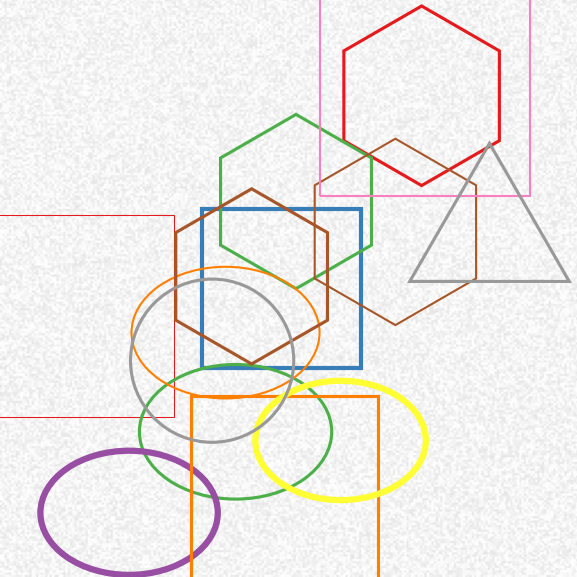[{"shape": "hexagon", "thickness": 1.5, "radius": 0.78, "center": [0.73, 0.833]}, {"shape": "square", "thickness": 0.5, "radius": 0.87, "center": [0.126, 0.452]}, {"shape": "square", "thickness": 2, "radius": 0.69, "center": [0.487, 0.5]}, {"shape": "oval", "thickness": 1.5, "radius": 0.83, "center": [0.408, 0.251]}, {"shape": "hexagon", "thickness": 1.5, "radius": 0.75, "center": [0.513, 0.65]}, {"shape": "oval", "thickness": 3, "radius": 0.77, "center": [0.224, 0.111]}, {"shape": "oval", "thickness": 1, "radius": 0.81, "center": [0.391, 0.423]}, {"shape": "square", "thickness": 1.5, "radius": 0.81, "center": [0.492, 0.151]}, {"shape": "oval", "thickness": 3, "radius": 0.74, "center": [0.59, 0.236]}, {"shape": "hexagon", "thickness": 1, "radius": 0.81, "center": [0.685, 0.598]}, {"shape": "hexagon", "thickness": 1.5, "radius": 0.76, "center": [0.436, 0.521]}, {"shape": "square", "thickness": 1, "radius": 0.91, "center": [0.736, 0.841]}, {"shape": "circle", "thickness": 1.5, "radius": 0.71, "center": [0.367, 0.375]}, {"shape": "triangle", "thickness": 1.5, "radius": 0.8, "center": [0.848, 0.592]}]